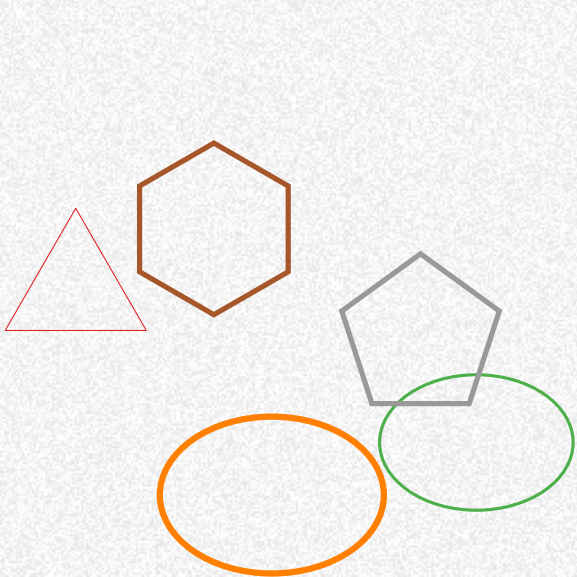[{"shape": "triangle", "thickness": 0.5, "radius": 0.71, "center": [0.131, 0.497]}, {"shape": "oval", "thickness": 1.5, "radius": 0.84, "center": [0.825, 0.233]}, {"shape": "oval", "thickness": 3, "radius": 0.97, "center": [0.471, 0.142]}, {"shape": "hexagon", "thickness": 2.5, "radius": 0.74, "center": [0.37, 0.603]}, {"shape": "pentagon", "thickness": 2.5, "radius": 0.72, "center": [0.728, 0.416]}]